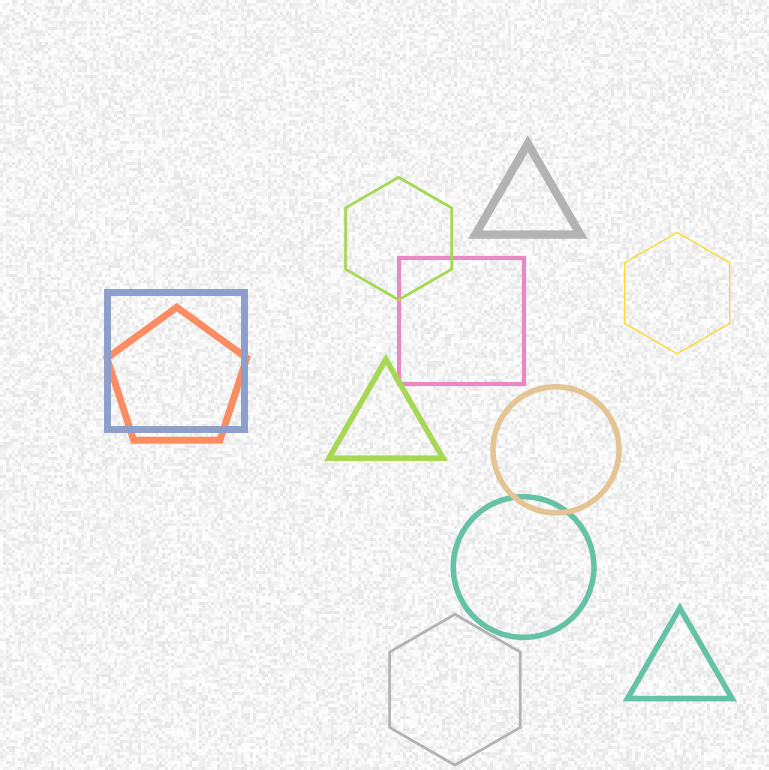[{"shape": "circle", "thickness": 2, "radius": 0.46, "center": [0.68, 0.264]}, {"shape": "triangle", "thickness": 2, "radius": 0.39, "center": [0.883, 0.132]}, {"shape": "pentagon", "thickness": 2.5, "radius": 0.48, "center": [0.23, 0.506]}, {"shape": "square", "thickness": 2.5, "radius": 0.45, "center": [0.228, 0.532]}, {"shape": "square", "thickness": 1.5, "radius": 0.41, "center": [0.599, 0.583]}, {"shape": "triangle", "thickness": 2, "radius": 0.43, "center": [0.501, 0.448]}, {"shape": "hexagon", "thickness": 1, "radius": 0.4, "center": [0.518, 0.69]}, {"shape": "hexagon", "thickness": 0.5, "radius": 0.39, "center": [0.879, 0.619]}, {"shape": "circle", "thickness": 2, "radius": 0.41, "center": [0.722, 0.416]}, {"shape": "hexagon", "thickness": 1, "radius": 0.49, "center": [0.591, 0.104]}, {"shape": "triangle", "thickness": 3, "radius": 0.39, "center": [0.686, 0.735]}]